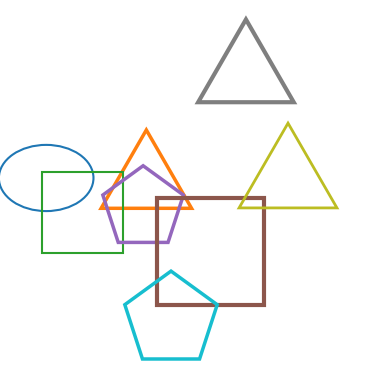[{"shape": "oval", "thickness": 1.5, "radius": 0.61, "center": [0.12, 0.538]}, {"shape": "triangle", "thickness": 2.5, "radius": 0.68, "center": [0.38, 0.527]}, {"shape": "square", "thickness": 1.5, "radius": 0.53, "center": [0.214, 0.448]}, {"shape": "pentagon", "thickness": 2.5, "radius": 0.55, "center": [0.372, 0.459]}, {"shape": "square", "thickness": 3, "radius": 0.69, "center": [0.546, 0.348]}, {"shape": "triangle", "thickness": 3, "radius": 0.72, "center": [0.639, 0.806]}, {"shape": "triangle", "thickness": 2, "radius": 0.73, "center": [0.748, 0.533]}, {"shape": "pentagon", "thickness": 2.5, "radius": 0.63, "center": [0.444, 0.17]}]